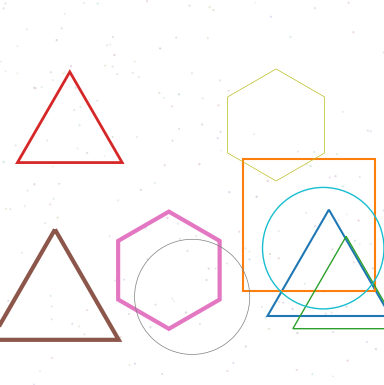[{"shape": "triangle", "thickness": 1.5, "radius": 0.92, "center": [0.854, 0.271]}, {"shape": "square", "thickness": 1.5, "radius": 0.86, "center": [0.802, 0.417]}, {"shape": "triangle", "thickness": 1, "radius": 0.8, "center": [0.899, 0.226]}, {"shape": "triangle", "thickness": 2, "radius": 0.79, "center": [0.181, 0.656]}, {"shape": "triangle", "thickness": 3, "radius": 0.96, "center": [0.143, 0.213]}, {"shape": "hexagon", "thickness": 3, "radius": 0.76, "center": [0.439, 0.298]}, {"shape": "circle", "thickness": 0.5, "radius": 0.75, "center": [0.499, 0.229]}, {"shape": "hexagon", "thickness": 0.5, "radius": 0.73, "center": [0.717, 0.675]}, {"shape": "circle", "thickness": 1, "radius": 0.79, "center": [0.84, 0.355]}]